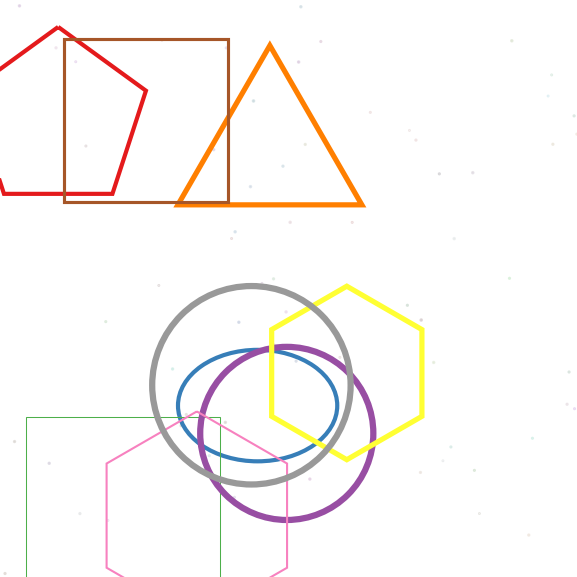[{"shape": "pentagon", "thickness": 2, "radius": 0.8, "center": [0.101, 0.793]}, {"shape": "oval", "thickness": 2, "radius": 0.69, "center": [0.446, 0.297]}, {"shape": "square", "thickness": 0.5, "radius": 0.84, "center": [0.213, 0.109]}, {"shape": "circle", "thickness": 3, "radius": 0.75, "center": [0.497, 0.249]}, {"shape": "triangle", "thickness": 2.5, "radius": 0.92, "center": [0.467, 0.736]}, {"shape": "hexagon", "thickness": 2.5, "radius": 0.75, "center": [0.601, 0.353]}, {"shape": "square", "thickness": 1.5, "radius": 0.71, "center": [0.253, 0.79]}, {"shape": "hexagon", "thickness": 1, "radius": 0.9, "center": [0.341, 0.106]}, {"shape": "circle", "thickness": 3, "radius": 0.86, "center": [0.435, 0.332]}]